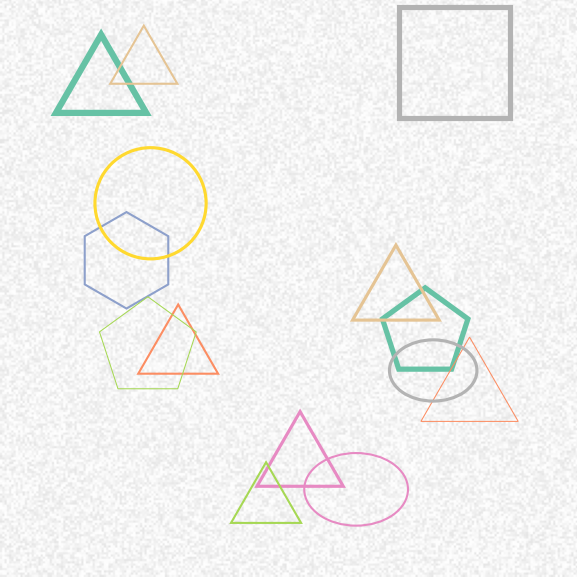[{"shape": "triangle", "thickness": 3, "radius": 0.45, "center": [0.175, 0.849]}, {"shape": "pentagon", "thickness": 2.5, "radius": 0.39, "center": [0.736, 0.423]}, {"shape": "triangle", "thickness": 1, "radius": 0.4, "center": [0.309, 0.392]}, {"shape": "triangle", "thickness": 0.5, "radius": 0.49, "center": [0.813, 0.318]}, {"shape": "hexagon", "thickness": 1, "radius": 0.42, "center": [0.219, 0.548]}, {"shape": "triangle", "thickness": 1.5, "radius": 0.43, "center": [0.52, 0.2]}, {"shape": "oval", "thickness": 1, "radius": 0.45, "center": [0.617, 0.152]}, {"shape": "triangle", "thickness": 1, "radius": 0.35, "center": [0.461, 0.129]}, {"shape": "pentagon", "thickness": 0.5, "radius": 0.44, "center": [0.256, 0.397]}, {"shape": "circle", "thickness": 1.5, "radius": 0.48, "center": [0.261, 0.647]}, {"shape": "triangle", "thickness": 1, "radius": 0.34, "center": [0.249, 0.888]}, {"shape": "triangle", "thickness": 1.5, "radius": 0.43, "center": [0.686, 0.488]}, {"shape": "oval", "thickness": 1.5, "radius": 0.38, "center": [0.75, 0.358]}, {"shape": "square", "thickness": 2.5, "radius": 0.48, "center": [0.787, 0.891]}]